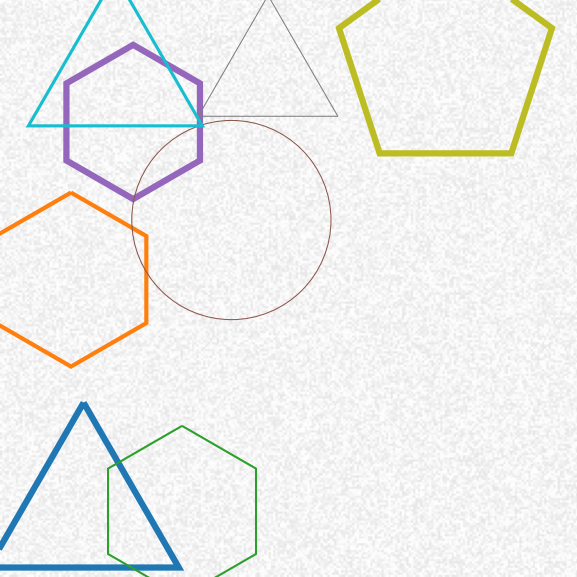[{"shape": "triangle", "thickness": 3, "radius": 0.95, "center": [0.145, 0.112]}, {"shape": "hexagon", "thickness": 2, "radius": 0.75, "center": [0.123, 0.515]}, {"shape": "hexagon", "thickness": 1, "radius": 0.74, "center": [0.315, 0.114]}, {"shape": "hexagon", "thickness": 3, "radius": 0.67, "center": [0.231, 0.788]}, {"shape": "circle", "thickness": 0.5, "radius": 0.86, "center": [0.401, 0.618]}, {"shape": "triangle", "thickness": 0.5, "radius": 0.7, "center": [0.464, 0.868]}, {"shape": "pentagon", "thickness": 3, "radius": 0.97, "center": [0.771, 0.89]}, {"shape": "triangle", "thickness": 1.5, "radius": 0.87, "center": [0.2, 0.868]}]